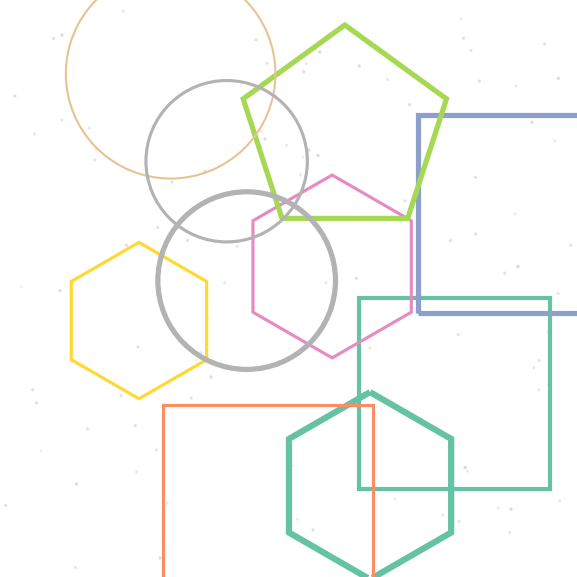[{"shape": "hexagon", "thickness": 3, "radius": 0.81, "center": [0.641, 0.158]}, {"shape": "square", "thickness": 2, "radius": 0.83, "center": [0.787, 0.318]}, {"shape": "square", "thickness": 1.5, "radius": 0.91, "center": [0.464, 0.116]}, {"shape": "square", "thickness": 2.5, "radius": 0.86, "center": [0.896, 0.629]}, {"shape": "hexagon", "thickness": 1.5, "radius": 0.79, "center": [0.575, 0.538]}, {"shape": "pentagon", "thickness": 2.5, "radius": 0.93, "center": [0.597, 0.771]}, {"shape": "hexagon", "thickness": 1.5, "radius": 0.68, "center": [0.241, 0.444]}, {"shape": "circle", "thickness": 1, "radius": 0.91, "center": [0.295, 0.871]}, {"shape": "circle", "thickness": 1.5, "radius": 0.7, "center": [0.392, 0.72]}, {"shape": "circle", "thickness": 2.5, "radius": 0.77, "center": [0.427, 0.513]}]